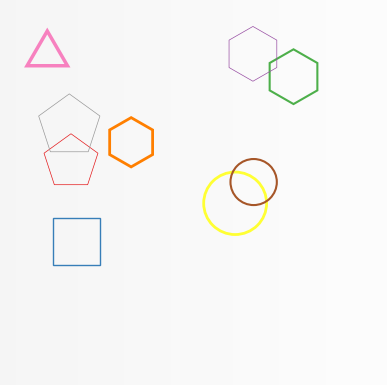[{"shape": "pentagon", "thickness": 0.5, "radius": 0.37, "center": [0.183, 0.579]}, {"shape": "square", "thickness": 1, "radius": 0.3, "center": [0.197, 0.373]}, {"shape": "hexagon", "thickness": 1.5, "radius": 0.36, "center": [0.757, 0.801]}, {"shape": "hexagon", "thickness": 0.5, "radius": 0.36, "center": [0.653, 0.86]}, {"shape": "hexagon", "thickness": 2, "radius": 0.32, "center": [0.338, 0.63]}, {"shape": "circle", "thickness": 2, "radius": 0.41, "center": [0.607, 0.472]}, {"shape": "circle", "thickness": 1.5, "radius": 0.3, "center": [0.655, 0.527]}, {"shape": "triangle", "thickness": 2.5, "radius": 0.3, "center": [0.122, 0.859]}, {"shape": "pentagon", "thickness": 0.5, "radius": 0.42, "center": [0.179, 0.673]}]